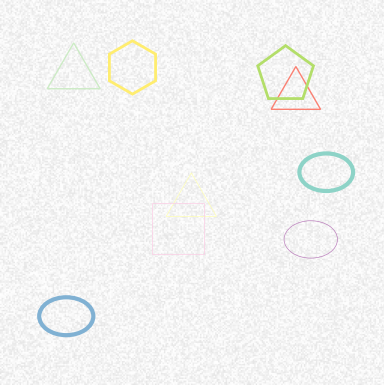[{"shape": "oval", "thickness": 3, "radius": 0.35, "center": [0.847, 0.553]}, {"shape": "triangle", "thickness": 0.5, "radius": 0.38, "center": [0.497, 0.476]}, {"shape": "triangle", "thickness": 1, "radius": 0.37, "center": [0.768, 0.753]}, {"shape": "oval", "thickness": 3, "radius": 0.35, "center": [0.172, 0.179]}, {"shape": "pentagon", "thickness": 2, "radius": 0.38, "center": [0.742, 0.806]}, {"shape": "square", "thickness": 0.5, "radius": 0.34, "center": [0.462, 0.407]}, {"shape": "oval", "thickness": 0.5, "radius": 0.35, "center": [0.807, 0.378]}, {"shape": "triangle", "thickness": 1, "radius": 0.4, "center": [0.191, 0.809]}, {"shape": "hexagon", "thickness": 2, "radius": 0.35, "center": [0.344, 0.825]}]